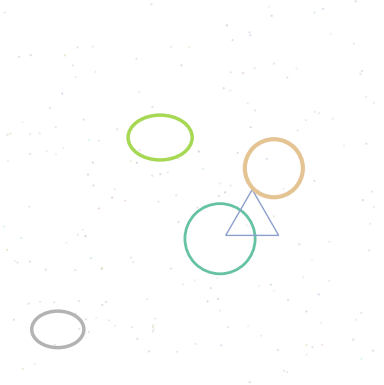[{"shape": "circle", "thickness": 2, "radius": 0.46, "center": [0.571, 0.38]}, {"shape": "triangle", "thickness": 1, "radius": 0.4, "center": [0.655, 0.428]}, {"shape": "oval", "thickness": 2.5, "radius": 0.42, "center": [0.416, 0.643]}, {"shape": "circle", "thickness": 3, "radius": 0.38, "center": [0.711, 0.563]}, {"shape": "oval", "thickness": 2.5, "radius": 0.34, "center": [0.15, 0.144]}]